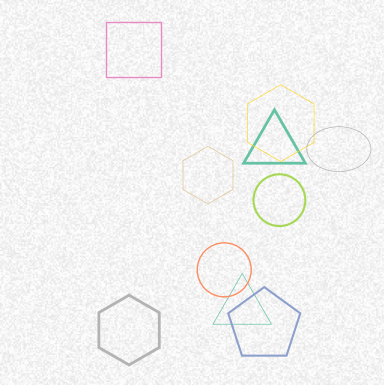[{"shape": "triangle", "thickness": 0.5, "radius": 0.44, "center": [0.629, 0.202]}, {"shape": "triangle", "thickness": 2, "radius": 0.46, "center": [0.713, 0.622]}, {"shape": "circle", "thickness": 1, "radius": 0.35, "center": [0.582, 0.299]}, {"shape": "pentagon", "thickness": 1.5, "radius": 0.49, "center": [0.686, 0.156]}, {"shape": "square", "thickness": 1, "radius": 0.35, "center": [0.347, 0.871]}, {"shape": "circle", "thickness": 1.5, "radius": 0.34, "center": [0.726, 0.48]}, {"shape": "hexagon", "thickness": 0.5, "radius": 0.5, "center": [0.729, 0.68]}, {"shape": "hexagon", "thickness": 0.5, "radius": 0.37, "center": [0.54, 0.545]}, {"shape": "hexagon", "thickness": 2, "radius": 0.45, "center": [0.335, 0.143]}, {"shape": "oval", "thickness": 0.5, "radius": 0.42, "center": [0.88, 0.613]}]